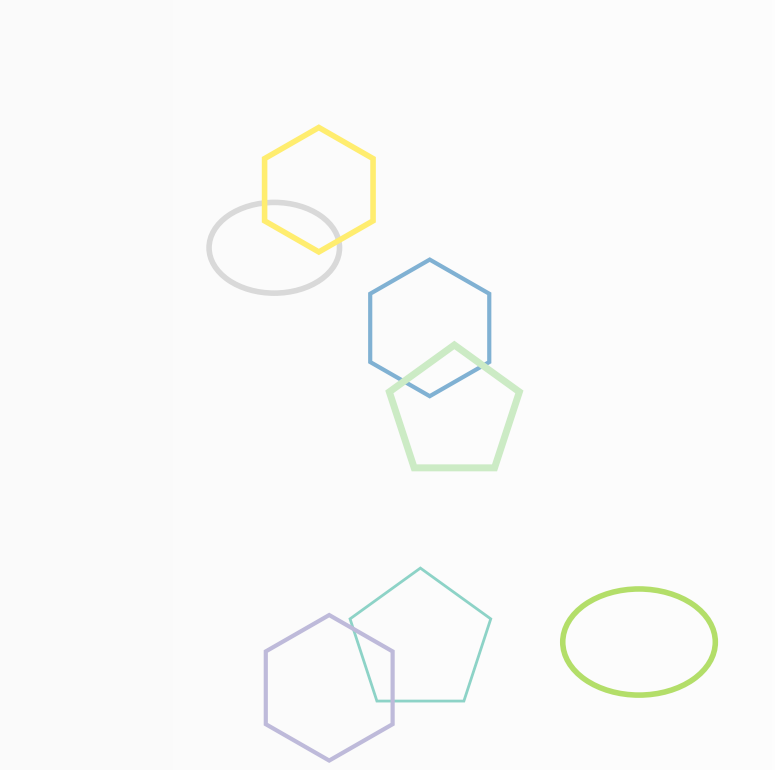[{"shape": "pentagon", "thickness": 1, "radius": 0.48, "center": [0.542, 0.167]}, {"shape": "hexagon", "thickness": 1.5, "radius": 0.47, "center": [0.425, 0.107]}, {"shape": "hexagon", "thickness": 1.5, "radius": 0.44, "center": [0.555, 0.574]}, {"shape": "oval", "thickness": 2, "radius": 0.49, "center": [0.825, 0.166]}, {"shape": "oval", "thickness": 2, "radius": 0.42, "center": [0.354, 0.678]}, {"shape": "pentagon", "thickness": 2.5, "radius": 0.44, "center": [0.586, 0.464]}, {"shape": "hexagon", "thickness": 2, "radius": 0.4, "center": [0.411, 0.754]}]